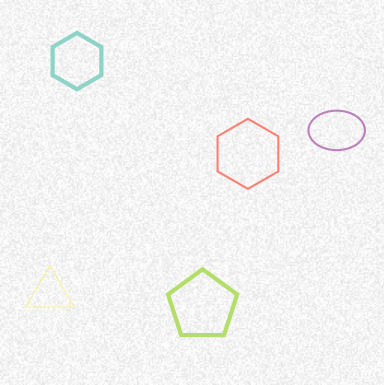[{"shape": "hexagon", "thickness": 3, "radius": 0.37, "center": [0.2, 0.841]}, {"shape": "hexagon", "thickness": 1.5, "radius": 0.46, "center": [0.644, 0.6]}, {"shape": "pentagon", "thickness": 3, "radius": 0.47, "center": [0.526, 0.206]}, {"shape": "oval", "thickness": 1.5, "radius": 0.37, "center": [0.875, 0.661]}, {"shape": "triangle", "thickness": 0.5, "radius": 0.36, "center": [0.13, 0.239]}]